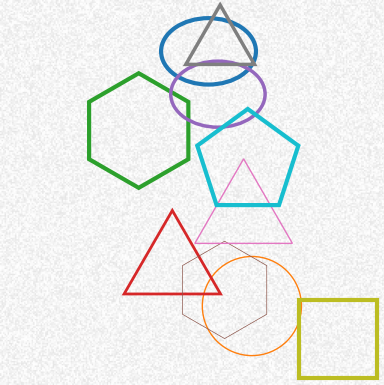[{"shape": "oval", "thickness": 3, "radius": 0.62, "center": [0.542, 0.867]}, {"shape": "circle", "thickness": 1, "radius": 0.64, "center": [0.654, 0.205]}, {"shape": "hexagon", "thickness": 3, "radius": 0.74, "center": [0.36, 0.661]}, {"shape": "triangle", "thickness": 2, "radius": 0.72, "center": [0.448, 0.309]}, {"shape": "oval", "thickness": 2.5, "radius": 0.61, "center": [0.566, 0.755]}, {"shape": "hexagon", "thickness": 0.5, "radius": 0.63, "center": [0.583, 0.247]}, {"shape": "triangle", "thickness": 1, "radius": 0.73, "center": [0.633, 0.441]}, {"shape": "triangle", "thickness": 2.5, "radius": 0.51, "center": [0.572, 0.884]}, {"shape": "square", "thickness": 3, "radius": 0.5, "center": [0.878, 0.12]}, {"shape": "pentagon", "thickness": 3, "radius": 0.69, "center": [0.644, 0.579]}]